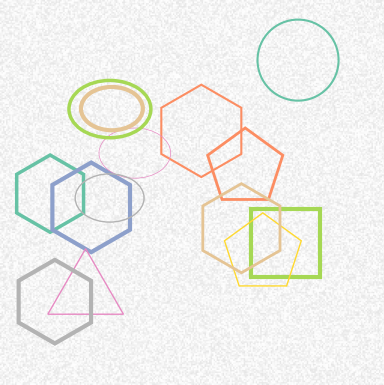[{"shape": "hexagon", "thickness": 2.5, "radius": 0.5, "center": [0.13, 0.497]}, {"shape": "circle", "thickness": 1.5, "radius": 0.53, "center": [0.774, 0.844]}, {"shape": "hexagon", "thickness": 1.5, "radius": 0.6, "center": [0.523, 0.66]}, {"shape": "pentagon", "thickness": 2, "radius": 0.51, "center": [0.637, 0.565]}, {"shape": "hexagon", "thickness": 3, "radius": 0.58, "center": [0.237, 0.461]}, {"shape": "oval", "thickness": 0.5, "radius": 0.47, "center": [0.35, 0.602]}, {"shape": "triangle", "thickness": 1, "radius": 0.57, "center": [0.222, 0.241]}, {"shape": "oval", "thickness": 2.5, "radius": 0.53, "center": [0.285, 0.717]}, {"shape": "square", "thickness": 3, "radius": 0.45, "center": [0.741, 0.369]}, {"shape": "pentagon", "thickness": 1, "radius": 0.52, "center": [0.683, 0.342]}, {"shape": "oval", "thickness": 3, "radius": 0.4, "center": [0.291, 0.718]}, {"shape": "hexagon", "thickness": 2, "radius": 0.58, "center": [0.627, 0.407]}, {"shape": "oval", "thickness": 1, "radius": 0.45, "center": [0.285, 0.486]}, {"shape": "hexagon", "thickness": 3, "radius": 0.54, "center": [0.142, 0.216]}]